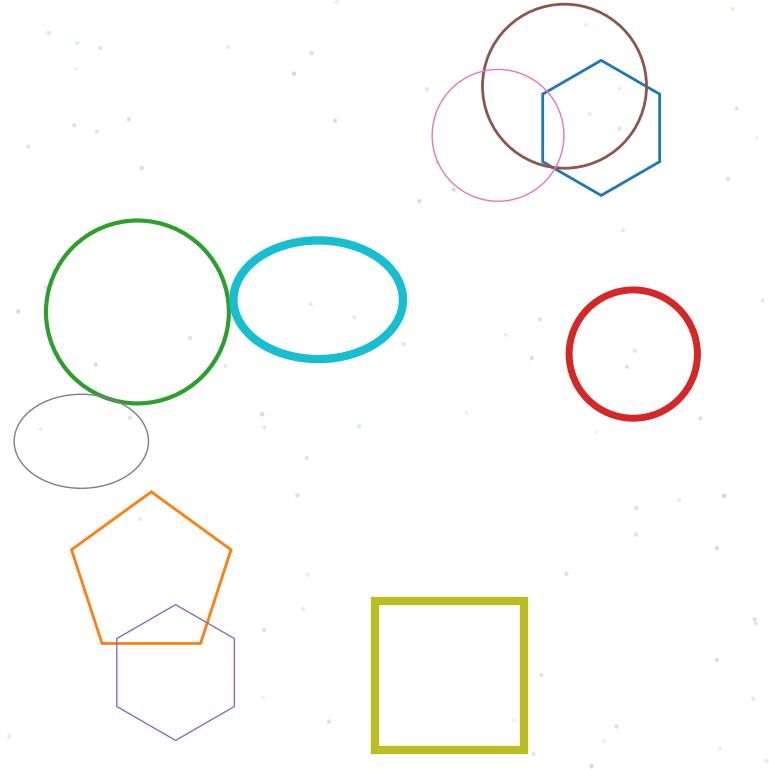[{"shape": "hexagon", "thickness": 1, "radius": 0.44, "center": [0.781, 0.834]}, {"shape": "pentagon", "thickness": 1, "radius": 0.54, "center": [0.196, 0.252]}, {"shape": "circle", "thickness": 1.5, "radius": 0.59, "center": [0.178, 0.595]}, {"shape": "circle", "thickness": 2.5, "radius": 0.42, "center": [0.822, 0.54]}, {"shape": "hexagon", "thickness": 0.5, "radius": 0.44, "center": [0.228, 0.127]}, {"shape": "circle", "thickness": 1, "radius": 0.53, "center": [0.733, 0.888]}, {"shape": "circle", "thickness": 0.5, "radius": 0.43, "center": [0.647, 0.824]}, {"shape": "oval", "thickness": 0.5, "radius": 0.44, "center": [0.106, 0.427]}, {"shape": "square", "thickness": 3, "radius": 0.48, "center": [0.584, 0.123]}, {"shape": "oval", "thickness": 3, "radius": 0.55, "center": [0.413, 0.611]}]